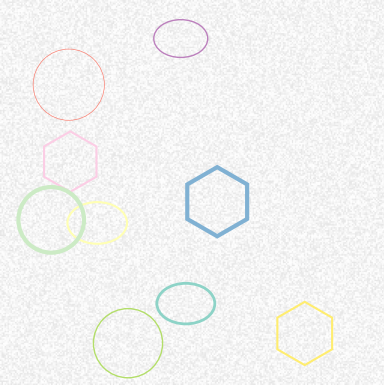[{"shape": "oval", "thickness": 2, "radius": 0.38, "center": [0.483, 0.211]}, {"shape": "oval", "thickness": 1.5, "radius": 0.39, "center": [0.253, 0.421]}, {"shape": "circle", "thickness": 0.5, "radius": 0.46, "center": [0.179, 0.78]}, {"shape": "hexagon", "thickness": 3, "radius": 0.45, "center": [0.564, 0.476]}, {"shape": "circle", "thickness": 1, "radius": 0.45, "center": [0.332, 0.109]}, {"shape": "hexagon", "thickness": 1.5, "radius": 0.39, "center": [0.183, 0.58]}, {"shape": "oval", "thickness": 1, "radius": 0.35, "center": [0.47, 0.9]}, {"shape": "circle", "thickness": 3, "radius": 0.43, "center": [0.133, 0.429]}, {"shape": "hexagon", "thickness": 1.5, "radius": 0.41, "center": [0.792, 0.134]}]